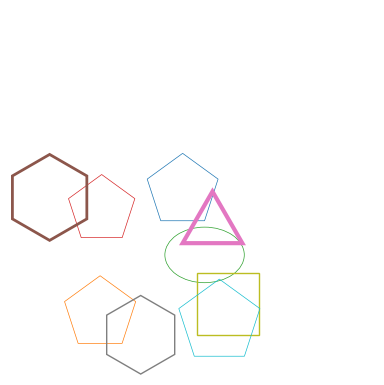[{"shape": "pentagon", "thickness": 0.5, "radius": 0.48, "center": [0.474, 0.505]}, {"shape": "pentagon", "thickness": 0.5, "radius": 0.49, "center": [0.26, 0.187]}, {"shape": "oval", "thickness": 0.5, "radius": 0.52, "center": [0.531, 0.338]}, {"shape": "pentagon", "thickness": 0.5, "radius": 0.45, "center": [0.264, 0.456]}, {"shape": "hexagon", "thickness": 2, "radius": 0.56, "center": [0.129, 0.487]}, {"shape": "triangle", "thickness": 3, "radius": 0.45, "center": [0.552, 0.413]}, {"shape": "hexagon", "thickness": 1, "radius": 0.51, "center": [0.365, 0.13]}, {"shape": "square", "thickness": 1, "radius": 0.4, "center": [0.592, 0.21]}, {"shape": "pentagon", "thickness": 0.5, "radius": 0.55, "center": [0.57, 0.164]}]